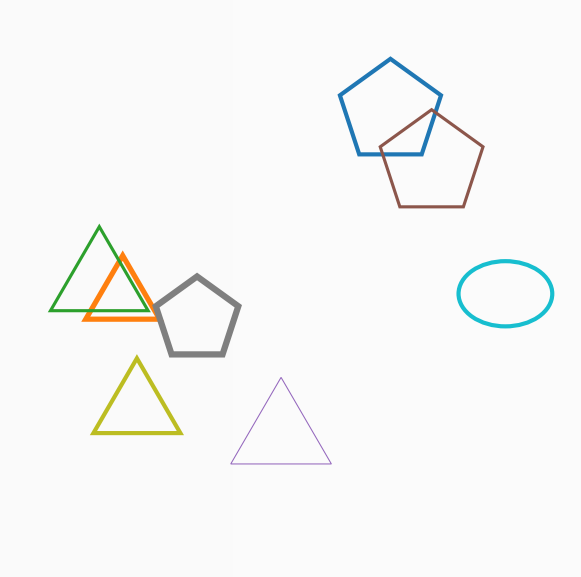[{"shape": "pentagon", "thickness": 2, "radius": 0.46, "center": [0.672, 0.806]}, {"shape": "triangle", "thickness": 2.5, "radius": 0.37, "center": [0.211, 0.483]}, {"shape": "triangle", "thickness": 1.5, "radius": 0.48, "center": [0.171, 0.51]}, {"shape": "triangle", "thickness": 0.5, "radius": 0.5, "center": [0.484, 0.246]}, {"shape": "pentagon", "thickness": 1.5, "radius": 0.46, "center": [0.743, 0.716]}, {"shape": "pentagon", "thickness": 3, "radius": 0.37, "center": [0.339, 0.446]}, {"shape": "triangle", "thickness": 2, "radius": 0.43, "center": [0.236, 0.292]}, {"shape": "oval", "thickness": 2, "radius": 0.4, "center": [0.87, 0.49]}]